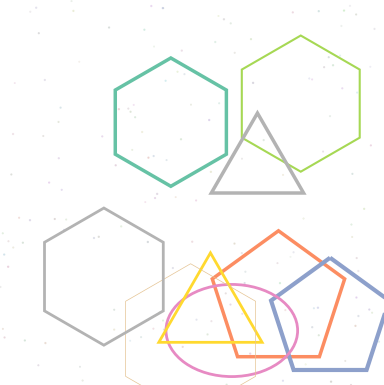[{"shape": "hexagon", "thickness": 2.5, "radius": 0.83, "center": [0.444, 0.683]}, {"shape": "pentagon", "thickness": 2.5, "radius": 0.9, "center": [0.723, 0.22]}, {"shape": "pentagon", "thickness": 3, "radius": 0.81, "center": [0.857, 0.169]}, {"shape": "oval", "thickness": 2, "radius": 0.85, "center": [0.602, 0.142]}, {"shape": "hexagon", "thickness": 1.5, "radius": 0.88, "center": [0.781, 0.731]}, {"shape": "triangle", "thickness": 2, "radius": 0.77, "center": [0.547, 0.188]}, {"shape": "hexagon", "thickness": 0.5, "radius": 0.97, "center": [0.495, 0.12]}, {"shape": "hexagon", "thickness": 2, "radius": 0.89, "center": [0.27, 0.282]}, {"shape": "triangle", "thickness": 2.5, "radius": 0.69, "center": [0.669, 0.568]}]